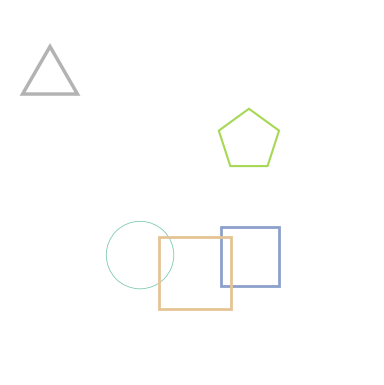[{"shape": "circle", "thickness": 0.5, "radius": 0.44, "center": [0.364, 0.338]}, {"shape": "square", "thickness": 2, "radius": 0.38, "center": [0.65, 0.334]}, {"shape": "pentagon", "thickness": 1.5, "radius": 0.41, "center": [0.647, 0.635]}, {"shape": "square", "thickness": 2, "radius": 0.47, "center": [0.507, 0.292]}, {"shape": "triangle", "thickness": 2.5, "radius": 0.41, "center": [0.13, 0.797]}]